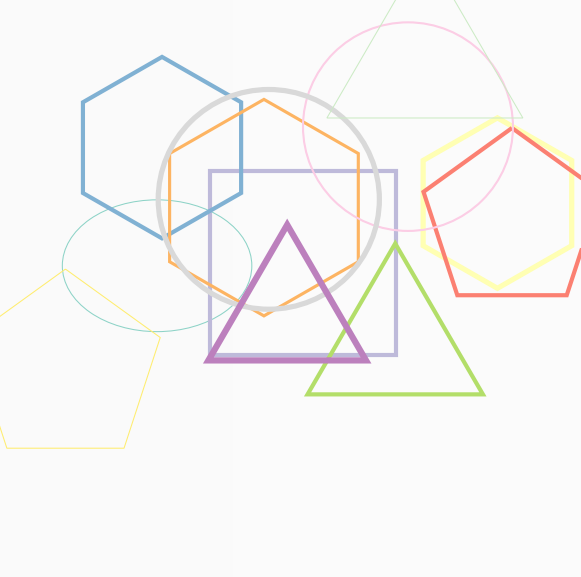[{"shape": "oval", "thickness": 0.5, "radius": 0.82, "center": [0.27, 0.539]}, {"shape": "hexagon", "thickness": 2.5, "radius": 0.74, "center": [0.856, 0.647]}, {"shape": "square", "thickness": 2, "radius": 0.8, "center": [0.521, 0.543]}, {"shape": "pentagon", "thickness": 2, "radius": 0.8, "center": [0.881, 0.617]}, {"shape": "hexagon", "thickness": 2, "radius": 0.79, "center": [0.279, 0.743]}, {"shape": "hexagon", "thickness": 1.5, "radius": 0.94, "center": [0.454, 0.64]}, {"shape": "triangle", "thickness": 2, "radius": 0.87, "center": [0.68, 0.403]}, {"shape": "circle", "thickness": 1, "radius": 0.9, "center": [0.702, 0.78]}, {"shape": "circle", "thickness": 2.5, "radius": 0.95, "center": [0.462, 0.654]}, {"shape": "triangle", "thickness": 3, "radius": 0.78, "center": [0.494, 0.453]}, {"shape": "triangle", "thickness": 0.5, "radius": 0.97, "center": [0.731, 0.892]}, {"shape": "pentagon", "thickness": 0.5, "radius": 0.86, "center": [0.113, 0.362]}]